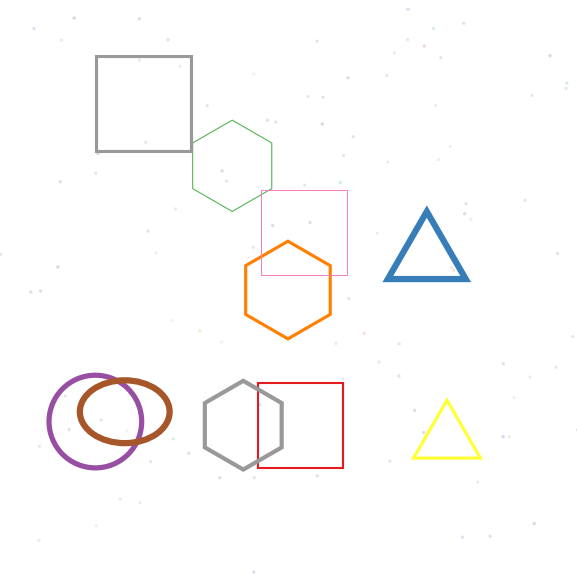[{"shape": "square", "thickness": 1, "radius": 0.37, "center": [0.52, 0.262]}, {"shape": "triangle", "thickness": 3, "radius": 0.39, "center": [0.739, 0.555]}, {"shape": "hexagon", "thickness": 0.5, "radius": 0.4, "center": [0.402, 0.712]}, {"shape": "circle", "thickness": 2.5, "radius": 0.4, "center": [0.165, 0.269]}, {"shape": "hexagon", "thickness": 1.5, "radius": 0.42, "center": [0.499, 0.497]}, {"shape": "triangle", "thickness": 1.5, "radius": 0.33, "center": [0.774, 0.239]}, {"shape": "oval", "thickness": 3, "radius": 0.39, "center": [0.216, 0.286]}, {"shape": "square", "thickness": 0.5, "radius": 0.37, "center": [0.527, 0.597]}, {"shape": "hexagon", "thickness": 2, "radius": 0.38, "center": [0.421, 0.263]}, {"shape": "square", "thickness": 1.5, "radius": 0.41, "center": [0.249, 0.821]}]